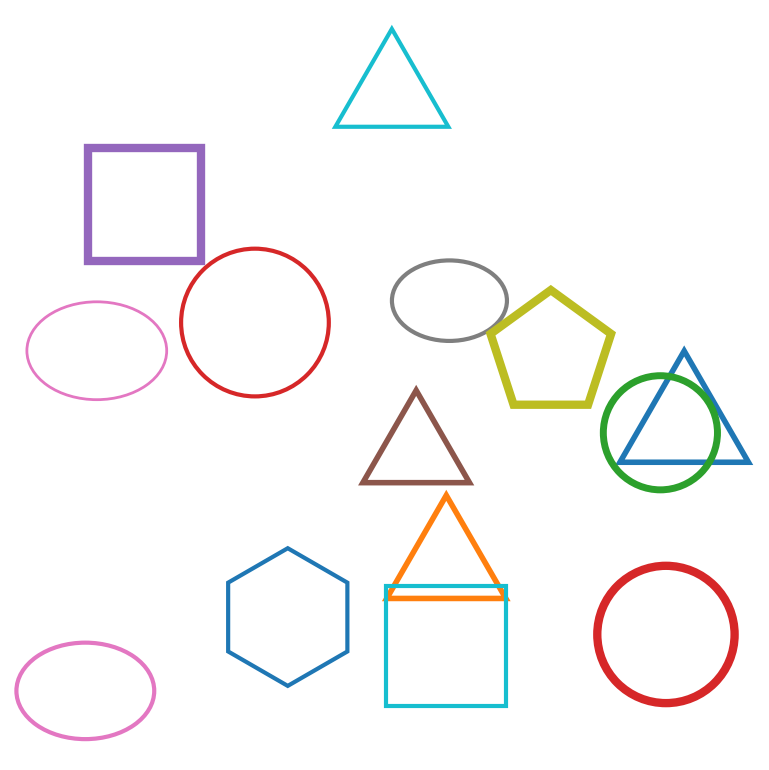[{"shape": "hexagon", "thickness": 1.5, "radius": 0.45, "center": [0.374, 0.199]}, {"shape": "triangle", "thickness": 2, "radius": 0.48, "center": [0.889, 0.448]}, {"shape": "triangle", "thickness": 2, "radius": 0.45, "center": [0.58, 0.267]}, {"shape": "circle", "thickness": 2.5, "radius": 0.37, "center": [0.858, 0.438]}, {"shape": "circle", "thickness": 3, "radius": 0.45, "center": [0.865, 0.176]}, {"shape": "circle", "thickness": 1.5, "radius": 0.48, "center": [0.331, 0.581]}, {"shape": "square", "thickness": 3, "radius": 0.37, "center": [0.187, 0.735]}, {"shape": "triangle", "thickness": 2, "radius": 0.4, "center": [0.54, 0.413]}, {"shape": "oval", "thickness": 1.5, "radius": 0.45, "center": [0.111, 0.103]}, {"shape": "oval", "thickness": 1, "radius": 0.45, "center": [0.126, 0.544]}, {"shape": "oval", "thickness": 1.5, "radius": 0.37, "center": [0.584, 0.61]}, {"shape": "pentagon", "thickness": 3, "radius": 0.41, "center": [0.715, 0.541]}, {"shape": "triangle", "thickness": 1.5, "radius": 0.42, "center": [0.509, 0.878]}, {"shape": "square", "thickness": 1.5, "radius": 0.39, "center": [0.58, 0.161]}]